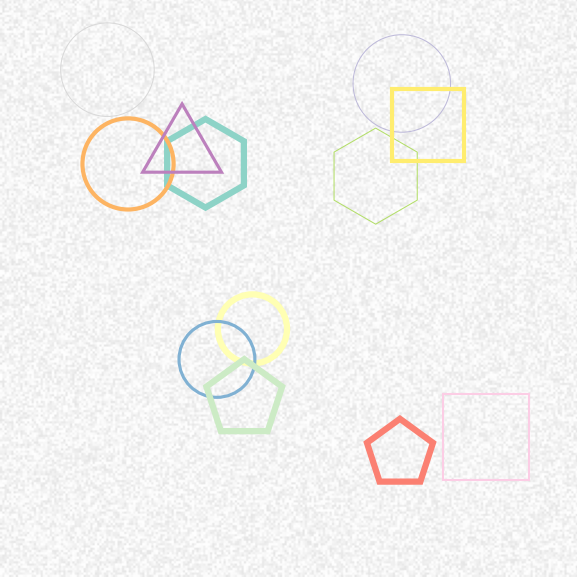[{"shape": "hexagon", "thickness": 3, "radius": 0.38, "center": [0.356, 0.716]}, {"shape": "circle", "thickness": 3, "radius": 0.3, "center": [0.437, 0.43]}, {"shape": "circle", "thickness": 0.5, "radius": 0.42, "center": [0.696, 0.855]}, {"shape": "pentagon", "thickness": 3, "radius": 0.3, "center": [0.693, 0.214]}, {"shape": "circle", "thickness": 1.5, "radius": 0.33, "center": [0.376, 0.377]}, {"shape": "circle", "thickness": 2, "radius": 0.39, "center": [0.222, 0.715]}, {"shape": "hexagon", "thickness": 0.5, "radius": 0.42, "center": [0.65, 0.694]}, {"shape": "square", "thickness": 1, "radius": 0.37, "center": [0.841, 0.243]}, {"shape": "circle", "thickness": 0.5, "radius": 0.41, "center": [0.186, 0.878]}, {"shape": "triangle", "thickness": 1.5, "radius": 0.39, "center": [0.315, 0.74]}, {"shape": "pentagon", "thickness": 3, "radius": 0.34, "center": [0.423, 0.308]}, {"shape": "square", "thickness": 2, "radius": 0.31, "center": [0.741, 0.782]}]